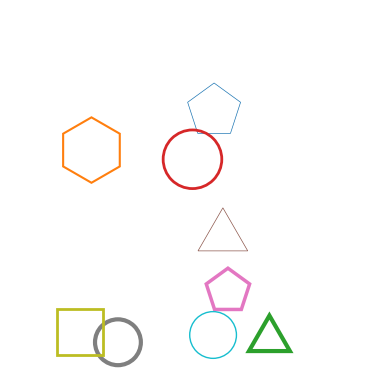[{"shape": "pentagon", "thickness": 0.5, "radius": 0.36, "center": [0.556, 0.712]}, {"shape": "hexagon", "thickness": 1.5, "radius": 0.42, "center": [0.238, 0.61]}, {"shape": "triangle", "thickness": 3, "radius": 0.31, "center": [0.7, 0.119]}, {"shape": "circle", "thickness": 2, "radius": 0.38, "center": [0.5, 0.586]}, {"shape": "triangle", "thickness": 0.5, "radius": 0.37, "center": [0.579, 0.386]}, {"shape": "pentagon", "thickness": 2.5, "radius": 0.3, "center": [0.592, 0.244]}, {"shape": "circle", "thickness": 3, "radius": 0.3, "center": [0.306, 0.111]}, {"shape": "square", "thickness": 2, "radius": 0.3, "center": [0.207, 0.138]}, {"shape": "circle", "thickness": 1, "radius": 0.3, "center": [0.553, 0.13]}]